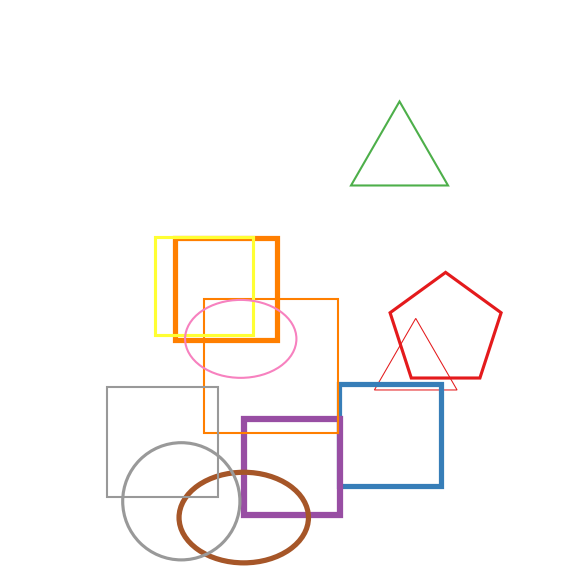[{"shape": "pentagon", "thickness": 1.5, "radius": 0.51, "center": [0.772, 0.426]}, {"shape": "triangle", "thickness": 0.5, "radius": 0.41, "center": [0.72, 0.365]}, {"shape": "square", "thickness": 2.5, "radius": 0.44, "center": [0.675, 0.246]}, {"shape": "triangle", "thickness": 1, "radius": 0.48, "center": [0.692, 0.726]}, {"shape": "square", "thickness": 3, "radius": 0.41, "center": [0.505, 0.19]}, {"shape": "square", "thickness": 2.5, "radius": 0.44, "center": [0.392, 0.499]}, {"shape": "square", "thickness": 1, "radius": 0.58, "center": [0.469, 0.366]}, {"shape": "square", "thickness": 1.5, "radius": 0.42, "center": [0.354, 0.504]}, {"shape": "oval", "thickness": 2.5, "radius": 0.56, "center": [0.422, 0.103]}, {"shape": "oval", "thickness": 1, "radius": 0.48, "center": [0.417, 0.412]}, {"shape": "square", "thickness": 1, "radius": 0.48, "center": [0.281, 0.234]}, {"shape": "circle", "thickness": 1.5, "radius": 0.51, "center": [0.314, 0.131]}]